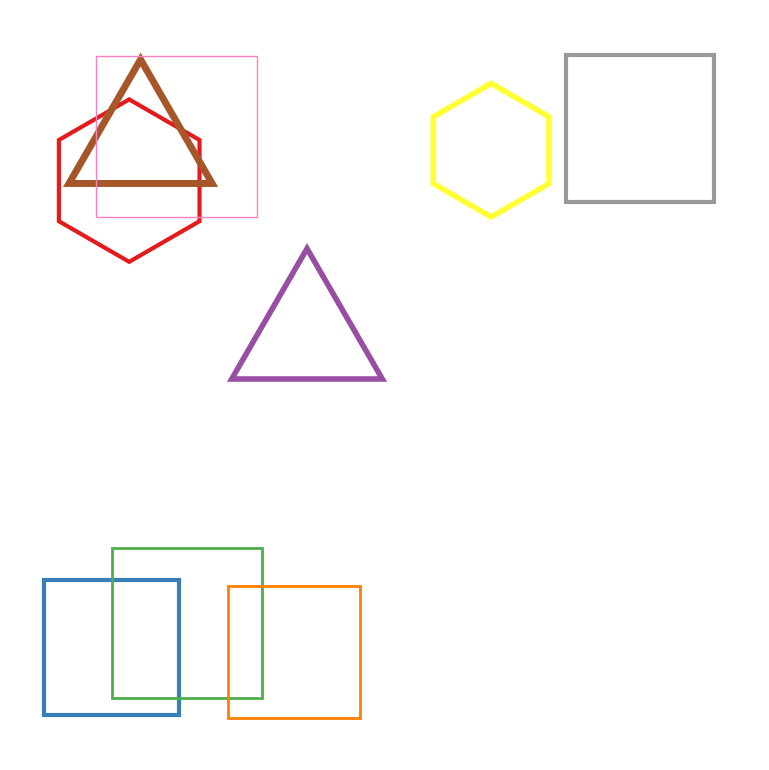[{"shape": "hexagon", "thickness": 1.5, "radius": 0.53, "center": [0.168, 0.765]}, {"shape": "square", "thickness": 1.5, "radius": 0.44, "center": [0.145, 0.159]}, {"shape": "square", "thickness": 1, "radius": 0.49, "center": [0.243, 0.191]}, {"shape": "triangle", "thickness": 2, "radius": 0.56, "center": [0.399, 0.564]}, {"shape": "square", "thickness": 1, "radius": 0.43, "center": [0.382, 0.153]}, {"shape": "hexagon", "thickness": 2, "radius": 0.43, "center": [0.638, 0.805]}, {"shape": "triangle", "thickness": 2.5, "radius": 0.54, "center": [0.183, 0.815]}, {"shape": "square", "thickness": 0.5, "radius": 0.52, "center": [0.229, 0.823]}, {"shape": "square", "thickness": 1.5, "radius": 0.48, "center": [0.831, 0.833]}]